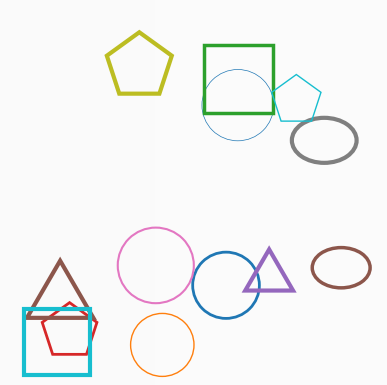[{"shape": "circle", "thickness": 0.5, "radius": 0.46, "center": [0.614, 0.727]}, {"shape": "circle", "thickness": 2, "radius": 0.43, "center": [0.583, 0.259]}, {"shape": "circle", "thickness": 1, "radius": 0.41, "center": [0.419, 0.104]}, {"shape": "square", "thickness": 2.5, "radius": 0.44, "center": [0.615, 0.795]}, {"shape": "pentagon", "thickness": 2, "radius": 0.37, "center": [0.18, 0.14]}, {"shape": "triangle", "thickness": 3, "radius": 0.36, "center": [0.695, 0.281]}, {"shape": "oval", "thickness": 2.5, "radius": 0.37, "center": [0.88, 0.305]}, {"shape": "triangle", "thickness": 3, "radius": 0.49, "center": [0.155, 0.224]}, {"shape": "circle", "thickness": 1.5, "radius": 0.49, "center": [0.402, 0.311]}, {"shape": "oval", "thickness": 3, "radius": 0.42, "center": [0.837, 0.635]}, {"shape": "pentagon", "thickness": 3, "radius": 0.44, "center": [0.36, 0.828]}, {"shape": "pentagon", "thickness": 1, "radius": 0.33, "center": [0.765, 0.74]}, {"shape": "square", "thickness": 3, "radius": 0.43, "center": [0.147, 0.111]}]